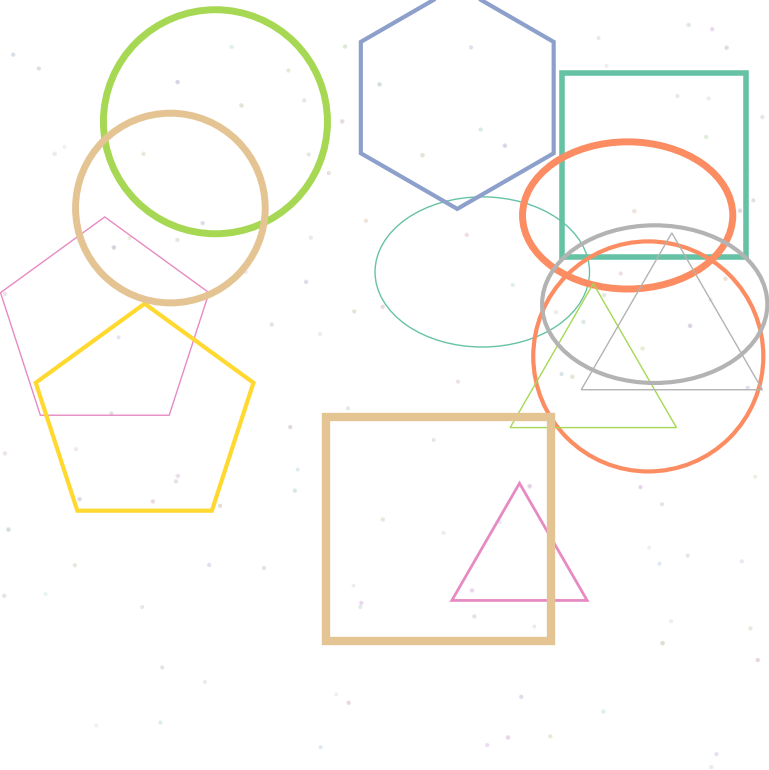[{"shape": "oval", "thickness": 0.5, "radius": 0.7, "center": [0.626, 0.647]}, {"shape": "square", "thickness": 2, "radius": 0.6, "center": [0.85, 0.786]}, {"shape": "oval", "thickness": 2.5, "radius": 0.68, "center": [0.815, 0.72]}, {"shape": "circle", "thickness": 1.5, "radius": 0.75, "center": [0.842, 0.537]}, {"shape": "hexagon", "thickness": 1.5, "radius": 0.72, "center": [0.594, 0.873]}, {"shape": "triangle", "thickness": 1, "radius": 0.51, "center": [0.675, 0.271]}, {"shape": "pentagon", "thickness": 0.5, "radius": 0.71, "center": [0.136, 0.576]}, {"shape": "circle", "thickness": 2.5, "radius": 0.73, "center": [0.28, 0.842]}, {"shape": "triangle", "thickness": 0.5, "radius": 0.62, "center": [0.771, 0.507]}, {"shape": "pentagon", "thickness": 1.5, "radius": 0.74, "center": [0.188, 0.457]}, {"shape": "square", "thickness": 3, "radius": 0.73, "center": [0.569, 0.313]}, {"shape": "circle", "thickness": 2.5, "radius": 0.62, "center": [0.221, 0.73]}, {"shape": "oval", "thickness": 1.5, "radius": 0.73, "center": [0.85, 0.605]}, {"shape": "triangle", "thickness": 0.5, "radius": 0.68, "center": [0.872, 0.562]}]